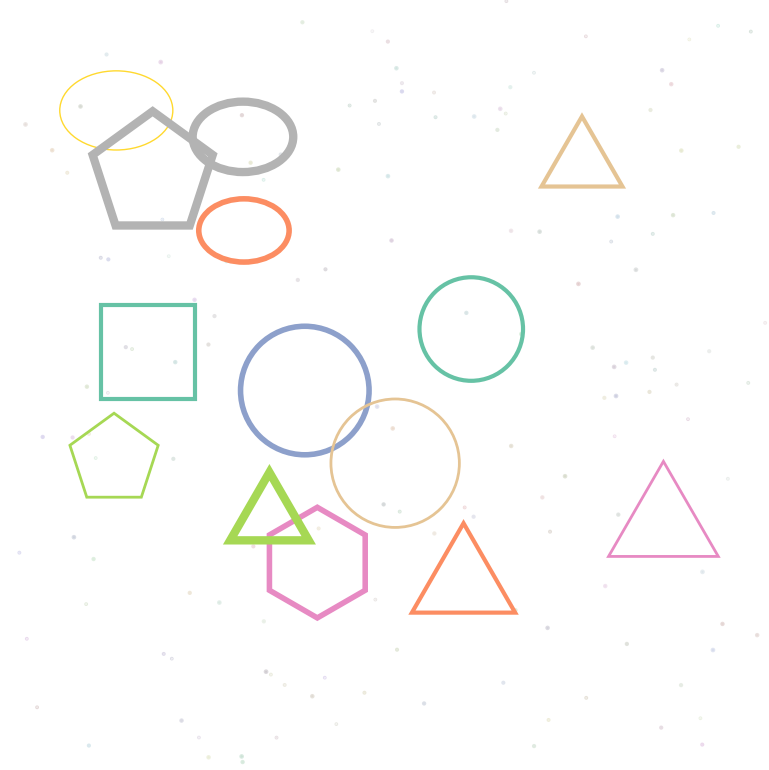[{"shape": "circle", "thickness": 1.5, "radius": 0.34, "center": [0.612, 0.573]}, {"shape": "square", "thickness": 1.5, "radius": 0.3, "center": [0.192, 0.543]}, {"shape": "oval", "thickness": 2, "radius": 0.29, "center": [0.317, 0.701]}, {"shape": "triangle", "thickness": 1.5, "radius": 0.39, "center": [0.602, 0.243]}, {"shape": "circle", "thickness": 2, "radius": 0.42, "center": [0.396, 0.493]}, {"shape": "triangle", "thickness": 1, "radius": 0.41, "center": [0.862, 0.319]}, {"shape": "hexagon", "thickness": 2, "radius": 0.36, "center": [0.412, 0.269]}, {"shape": "pentagon", "thickness": 1, "radius": 0.3, "center": [0.148, 0.403]}, {"shape": "triangle", "thickness": 3, "radius": 0.29, "center": [0.35, 0.328]}, {"shape": "oval", "thickness": 0.5, "radius": 0.37, "center": [0.151, 0.857]}, {"shape": "triangle", "thickness": 1.5, "radius": 0.3, "center": [0.756, 0.788]}, {"shape": "circle", "thickness": 1, "radius": 0.42, "center": [0.513, 0.398]}, {"shape": "oval", "thickness": 3, "radius": 0.33, "center": [0.316, 0.822]}, {"shape": "pentagon", "thickness": 3, "radius": 0.41, "center": [0.198, 0.773]}]